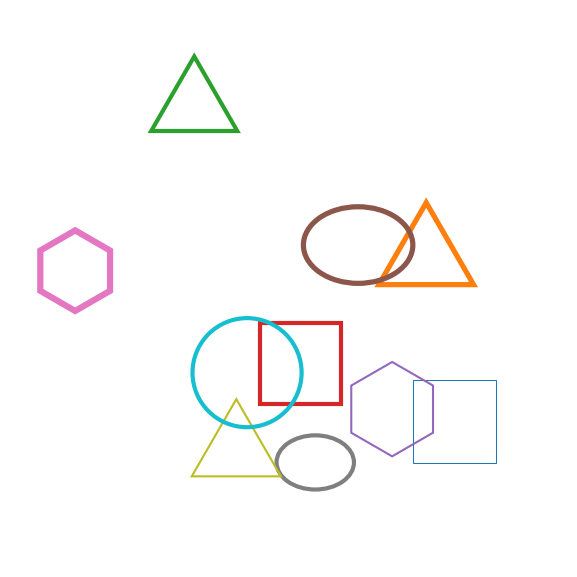[{"shape": "square", "thickness": 0.5, "radius": 0.36, "center": [0.787, 0.269]}, {"shape": "triangle", "thickness": 2.5, "radius": 0.47, "center": [0.738, 0.554]}, {"shape": "triangle", "thickness": 2, "radius": 0.43, "center": [0.336, 0.815]}, {"shape": "square", "thickness": 2, "radius": 0.35, "center": [0.52, 0.37]}, {"shape": "hexagon", "thickness": 1, "radius": 0.41, "center": [0.679, 0.291]}, {"shape": "oval", "thickness": 2.5, "radius": 0.47, "center": [0.62, 0.575]}, {"shape": "hexagon", "thickness": 3, "radius": 0.35, "center": [0.13, 0.53]}, {"shape": "oval", "thickness": 2, "radius": 0.33, "center": [0.546, 0.198]}, {"shape": "triangle", "thickness": 1, "radius": 0.45, "center": [0.409, 0.219]}, {"shape": "circle", "thickness": 2, "radius": 0.47, "center": [0.428, 0.354]}]